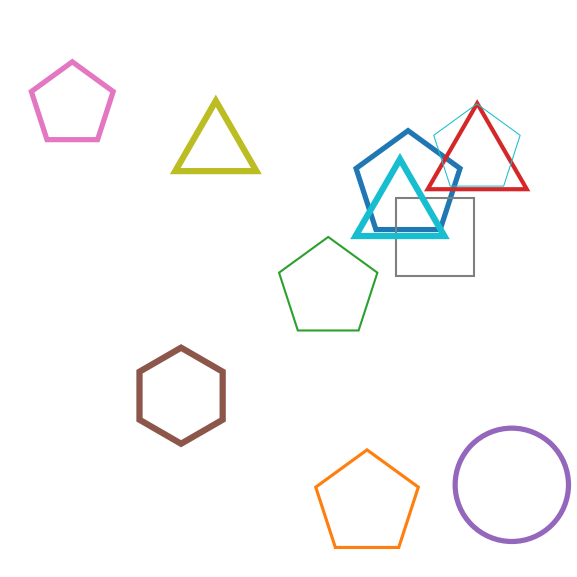[{"shape": "pentagon", "thickness": 2.5, "radius": 0.47, "center": [0.707, 0.678]}, {"shape": "pentagon", "thickness": 1.5, "radius": 0.47, "center": [0.636, 0.127]}, {"shape": "pentagon", "thickness": 1, "radius": 0.45, "center": [0.568, 0.499]}, {"shape": "triangle", "thickness": 2, "radius": 0.5, "center": [0.826, 0.721]}, {"shape": "circle", "thickness": 2.5, "radius": 0.49, "center": [0.886, 0.16]}, {"shape": "hexagon", "thickness": 3, "radius": 0.42, "center": [0.314, 0.314]}, {"shape": "pentagon", "thickness": 2.5, "radius": 0.37, "center": [0.125, 0.818]}, {"shape": "square", "thickness": 1, "radius": 0.34, "center": [0.754, 0.59]}, {"shape": "triangle", "thickness": 3, "radius": 0.41, "center": [0.374, 0.743]}, {"shape": "pentagon", "thickness": 0.5, "radius": 0.39, "center": [0.826, 0.741]}, {"shape": "triangle", "thickness": 3, "radius": 0.44, "center": [0.693, 0.635]}]